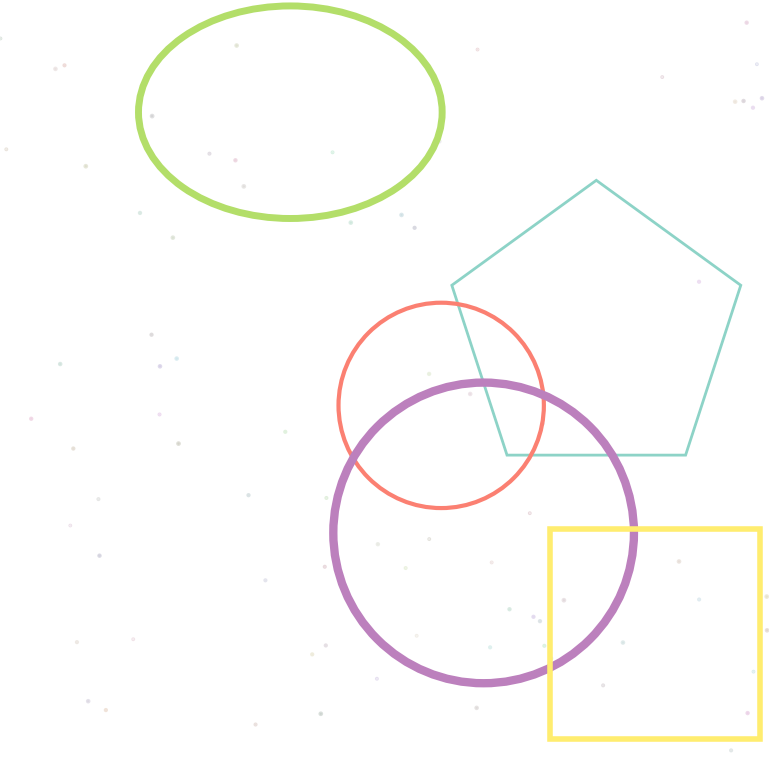[{"shape": "pentagon", "thickness": 1, "radius": 0.99, "center": [0.774, 0.569]}, {"shape": "circle", "thickness": 1.5, "radius": 0.67, "center": [0.573, 0.474]}, {"shape": "oval", "thickness": 2.5, "radius": 0.99, "center": [0.377, 0.854]}, {"shape": "circle", "thickness": 3, "radius": 0.98, "center": [0.628, 0.308]}, {"shape": "square", "thickness": 2, "radius": 0.68, "center": [0.851, 0.177]}]